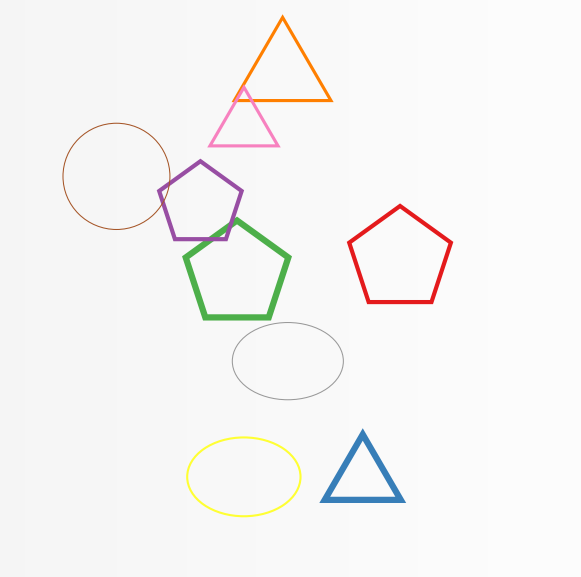[{"shape": "pentagon", "thickness": 2, "radius": 0.46, "center": [0.688, 0.55]}, {"shape": "triangle", "thickness": 3, "radius": 0.38, "center": [0.624, 0.171]}, {"shape": "pentagon", "thickness": 3, "radius": 0.46, "center": [0.408, 0.525]}, {"shape": "pentagon", "thickness": 2, "radius": 0.37, "center": [0.345, 0.645]}, {"shape": "triangle", "thickness": 1.5, "radius": 0.48, "center": [0.486, 0.873]}, {"shape": "oval", "thickness": 1, "radius": 0.49, "center": [0.42, 0.173]}, {"shape": "circle", "thickness": 0.5, "radius": 0.46, "center": [0.2, 0.694]}, {"shape": "triangle", "thickness": 1.5, "radius": 0.34, "center": [0.42, 0.78]}, {"shape": "oval", "thickness": 0.5, "radius": 0.48, "center": [0.495, 0.374]}]